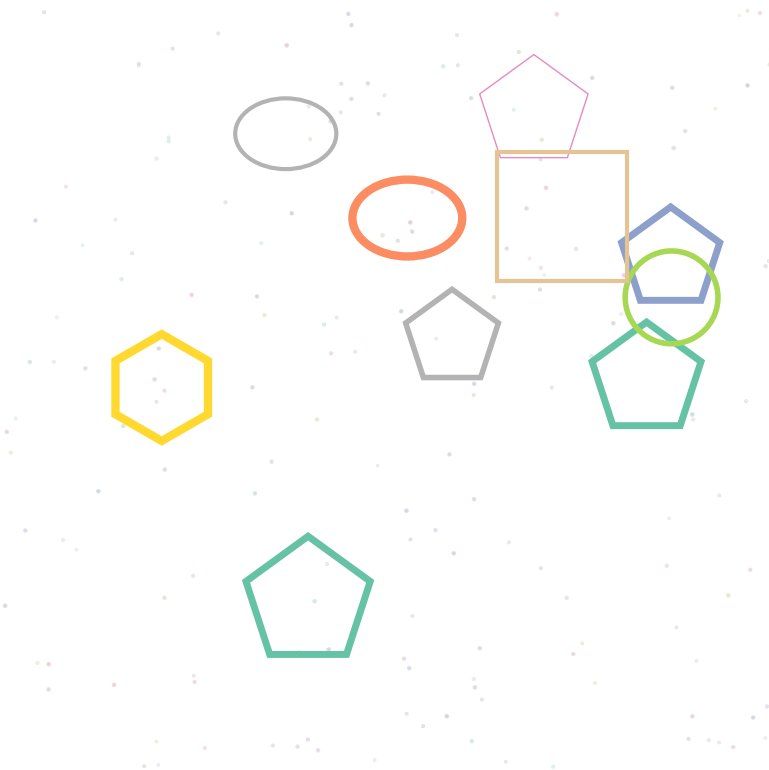[{"shape": "pentagon", "thickness": 2.5, "radius": 0.42, "center": [0.4, 0.219]}, {"shape": "pentagon", "thickness": 2.5, "radius": 0.37, "center": [0.84, 0.507]}, {"shape": "oval", "thickness": 3, "radius": 0.36, "center": [0.529, 0.717]}, {"shape": "pentagon", "thickness": 2.5, "radius": 0.34, "center": [0.871, 0.664]}, {"shape": "pentagon", "thickness": 0.5, "radius": 0.37, "center": [0.693, 0.855]}, {"shape": "circle", "thickness": 2, "radius": 0.3, "center": [0.872, 0.614]}, {"shape": "hexagon", "thickness": 3, "radius": 0.35, "center": [0.21, 0.497]}, {"shape": "square", "thickness": 1.5, "radius": 0.42, "center": [0.73, 0.719]}, {"shape": "pentagon", "thickness": 2, "radius": 0.32, "center": [0.587, 0.561]}, {"shape": "oval", "thickness": 1.5, "radius": 0.33, "center": [0.371, 0.826]}]